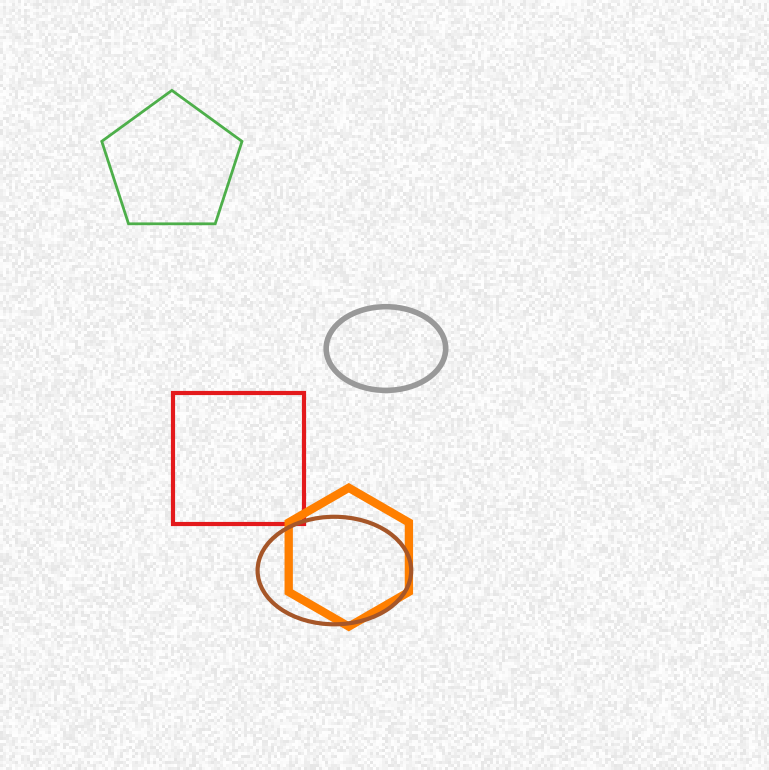[{"shape": "square", "thickness": 1.5, "radius": 0.43, "center": [0.31, 0.405]}, {"shape": "pentagon", "thickness": 1, "radius": 0.48, "center": [0.223, 0.787]}, {"shape": "hexagon", "thickness": 3, "radius": 0.45, "center": [0.453, 0.276]}, {"shape": "oval", "thickness": 1.5, "radius": 0.5, "center": [0.434, 0.259]}, {"shape": "oval", "thickness": 2, "radius": 0.39, "center": [0.501, 0.547]}]